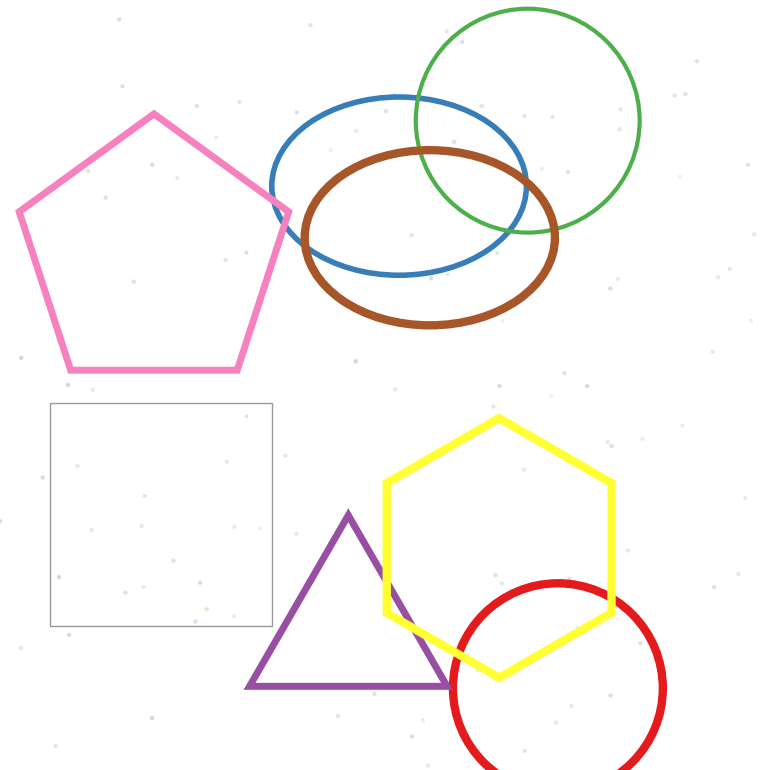[{"shape": "circle", "thickness": 3, "radius": 0.68, "center": [0.725, 0.106]}, {"shape": "oval", "thickness": 2, "radius": 0.83, "center": [0.518, 0.758]}, {"shape": "circle", "thickness": 1.5, "radius": 0.73, "center": [0.685, 0.843]}, {"shape": "triangle", "thickness": 2.5, "radius": 0.74, "center": [0.452, 0.183]}, {"shape": "hexagon", "thickness": 3, "radius": 0.84, "center": [0.648, 0.288]}, {"shape": "oval", "thickness": 3, "radius": 0.81, "center": [0.558, 0.691]}, {"shape": "pentagon", "thickness": 2.5, "radius": 0.92, "center": [0.2, 0.668]}, {"shape": "square", "thickness": 0.5, "radius": 0.72, "center": [0.209, 0.332]}]